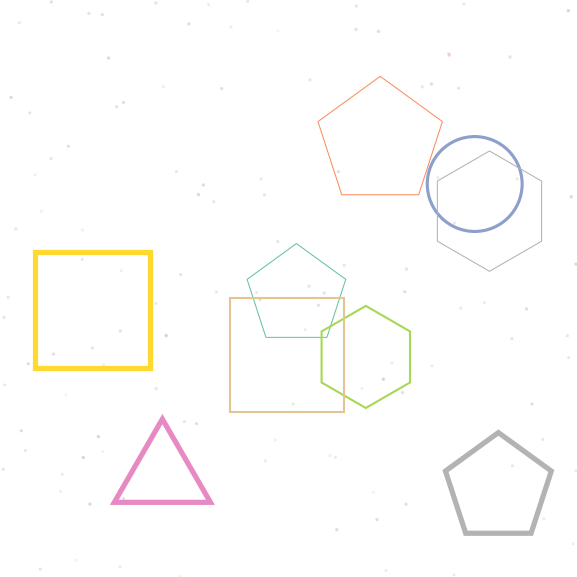[{"shape": "pentagon", "thickness": 0.5, "radius": 0.45, "center": [0.513, 0.488]}, {"shape": "pentagon", "thickness": 0.5, "radius": 0.57, "center": [0.658, 0.754]}, {"shape": "circle", "thickness": 1.5, "radius": 0.41, "center": [0.822, 0.68]}, {"shape": "triangle", "thickness": 2.5, "radius": 0.48, "center": [0.281, 0.177]}, {"shape": "hexagon", "thickness": 1, "radius": 0.44, "center": [0.633, 0.381]}, {"shape": "square", "thickness": 2.5, "radius": 0.5, "center": [0.16, 0.462]}, {"shape": "square", "thickness": 1, "radius": 0.49, "center": [0.498, 0.384]}, {"shape": "hexagon", "thickness": 0.5, "radius": 0.52, "center": [0.848, 0.634]}, {"shape": "pentagon", "thickness": 2.5, "radius": 0.48, "center": [0.863, 0.154]}]